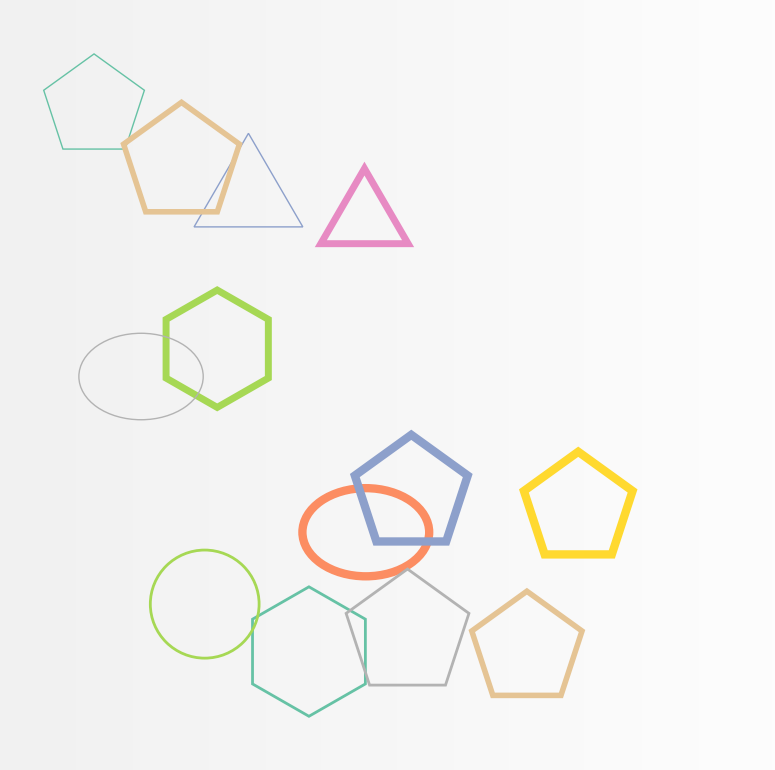[{"shape": "pentagon", "thickness": 0.5, "radius": 0.34, "center": [0.121, 0.862]}, {"shape": "hexagon", "thickness": 1, "radius": 0.42, "center": [0.399, 0.154]}, {"shape": "oval", "thickness": 3, "radius": 0.41, "center": [0.472, 0.309]}, {"shape": "triangle", "thickness": 0.5, "radius": 0.41, "center": [0.321, 0.746]}, {"shape": "pentagon", "thickness": 3, "radius": 0.38, "center": [0.531, 0.359]}, {"shape": "triangle", "thickness": 2.5, "radius": 0.33, "center": [0.47, 0.716]}, {"shape": "circle", "thickness": 1, "radius": 0.35, "center": [0.264, 0.215]}, {"shape": "hexagon", "thickness": 2.5, "radius": 0.38, "center": [0.28, 0.547]}, {"shape": "pentagon", "thickness": 3, "radius": 0.37, "center": [0.746, 0.34]}, {"shape": "pentagon", "thickness": 2, "radius": 0.39, "center": [0.234, 0.789]}, {"shape": "pentagon", "thickness": 2, "radius": 0.37, "center": [0.68, 0.157]}, {"shape": "oval", "thickness": 0.5, "radius": 0.4, "center": [0.182, 0.511]}, {"shape": "pentagon", "thickness": 1, "radius": 0.42, "center": [0.526, 0.178]}]